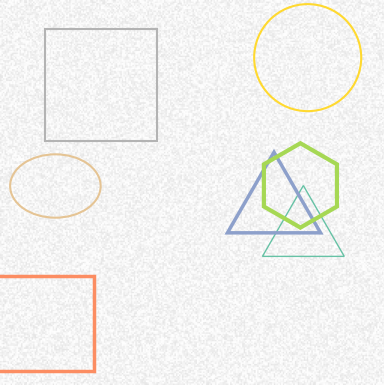[{"shape": "triangle", "thickness": 1, "radius": 0.61, "center": [0.788, 0.395]}, {"shape": "square", "thickness": 2.5, "radius": 0.62, "center": [0.12, 0.159]}, {"shape": "triangle", "thickness": 2.5, "radius": 0.7, "center": [0.712, 0.465]}, {"shape": "hexagon", "thickness": 3, "radius": 0.55, "center": [0.78, 0.518]}, {"shape": "circle", "thickness": 1.5, "radius": 0.7, "center": [0.799, 0.85]}, {"shape": "oval", "thickness": 1.5, "radius": 0.59, "center": [0.144, 0.517]}, {"shape": "square", "thickness": 1.5, "radius": 0.72, "center": [0.262, 0.779]}]